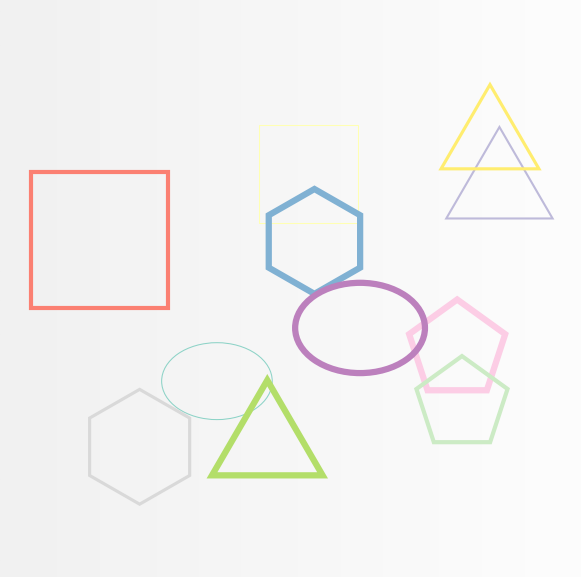[{"shape": "oval", "thickness": 0.5, "radius": 0.48, "center": [0.373, 0.339]}, {"shape": "square", "thickness": 0.5, "radius": 0.42, "center": [0.531, 0.698]}, {"shape": "triangle", "thickness": 1, "radius": 0.53, "center": [0.859, 0.674]}, {"shape": "square", "thickness": 2, "radius": 0.59, "center": [0.171, 0.584]}, {"shape": "hexagon", "thickness": 3, "radius": 0.45, "center": [0.541, 0.581]}, {"shape": "triangle", "thickness": 3, "radius": 0.55, "center": [0.46, 0.231]}, {"shape": "pentagon", "thickness": 3, "radius": 0.43, "center": [0.787, 0.394]}, {"shape": "hexagon", "thickness": 1.5, "radius": 0.5, "center": [0.24, 0.225]}, {"shape": "oval", "thickness": 3, "radius": 0.56, "center": [0.619, 0.431]}, {"shape": "pentagon", "thickness": 2, "radius": 0.41, "center": [0.795, 0.3]}, {"shape": "triangle", "thickness": 1.5, "radius": 0.49, "center": [0.843, 0.755]}]